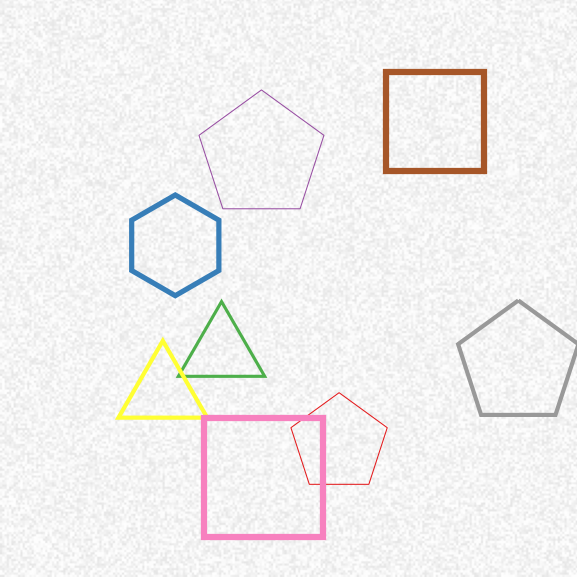[{"shape": "pentagon", "thickness": 0.5, "radius": 0.44, "center": [0.587, 0.231]}, {"shape": "hexagon", "thickness": 2.5, "radius": 0.44, "center": [0.304, 0.574]}, {"shape": "triangle", "thickness": 1.5, "radius": 0.43, "center": [0.384, 0.391]}, {"shape": "pentagon", "thickness": 0.5, "radius": 0.57, "center": [0.453, 0.73]}, {"shape": "triangle", "thickness": 2, "radius": 0.44, "center": [0.282, 0.32]}, {"shape": "square", "thickness": 3, "radius": 0.43, "center": [0.754, 0.789]}, {"shape": "square", "thickness": 3, "radius": 0.52, "center": [0.456, 0.173]}, {"shape": "pentagon", "thickness": 2, "radius": 0.55, "center": [0.897, 0.369]}]